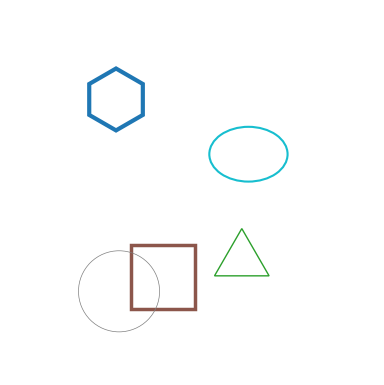[{"shape": "hexagon", "thickness": 3, "radius": 0.4, "center": [0.301, 0.742]}, {"shape": "triangle", "thickness": 1, "radius": 0.41, "center": [0.628, 0.324]}, {"shape": "square", "thickness": 2.5, "radius": 0.42, "center": [0.423, 0.281]}, {"shape": "circle", "thickness": 0.5, "radius": 0.53, "center": [0.309, 0.243]}, {"shape": "oval", "thickness": 1.5, "radius": 0.51, "center": [0.645, 0.599]}]